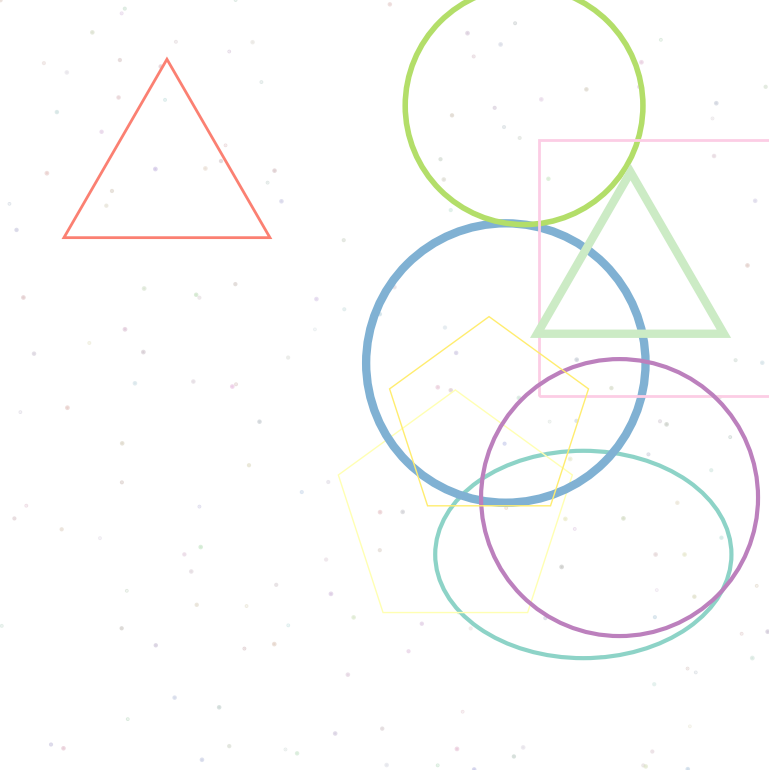[{"shape": "oval", "thickness": 1.5, "radius": 0.96, "center": [0.758, 0.28]}, {"shape": "pentagon", "thickness": 0.5, "radius": 0.8, "center": [0.591, 0.334]}, {"shape": "triangle", "thickness": 1, "radius": 0.77, "center": [0.217, 0.769]}, {"shape": "circle", "thickness": 3, "radius": 0.91, "center": [0.657, 0.529]}, {"shape": "circle", "thickness": 2, "radius": 0.77, "center": [0.681, 0.863]}, {"shape": "square", "thickness": 1, "radius": 0.83, "center": [0.866, 0.652]}, {"shape": "circle", "thickness": 1.5, "radius": 0.9, "center": [0.805, 0.354]}, {"shape": "triangle", "thickness": 3, "radius": 0.7, "center": [0.819, 0.637]}, {"shape": "pentagon", "thickness": 0.5, "radius": 0.68, "center": [0.635, 0.453]}]